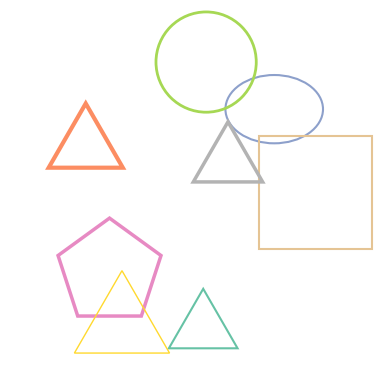[{"shape": "triangle", "thickness": 1.5, "radius": 0.51, "center": [0.528, 0.147]}, {"shape": "triangle", "thickness": 3, "radius": 0.56, "center": [0.223, 0.62]}, {"shape": "oval", "thickness": 1.5, "radius": 0.63, "center": [0.712, 0.716]}, {"shape": "pentagon", "thickness": 2.5, "radius": 0.7, "center": [0.284, 0.293]}, {"shape": "circle", "thickness": 2, "radius": 0.65, "center": [0.535, 0.839]}, {"shape": "triangle", "thickness": 1, "radius": 0.71, "center": [0.317, 0.154]}, {"shape": "square", "thickness": 1.5, "radius": 0.74, "center": [0.82, 0.5]}, {"shape": "triangle", "thickness": 2.5, "radius": 0.52, "center": [0.592, 0.579]}]